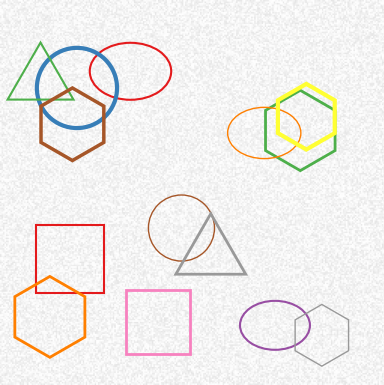[{"shape": "square", "thickness": 1.5, "radius": 0.44, "center": [0.182, 0.327]}, {"shape": "oval", "thickness": 1.5, "radius": 0.53, "center": [0.339, 0.815]}, {"shape": "circle", "thickness": 3, "radius": 0.52, "center": [0.2, 0.772]}, {"shape": "hexagon", "thickness": 2, "radius": 0.52, "center": [0.78, 0.661]}, {"shape": "triangle", "thickness": 1.5, "radius": 0.49, "center": [0.105, 0.791]}, {"shape": "oval", "thickness": 1.5, "radius": 0.45, "center": [0.714, 0.155]}, {"shape": "hexagon", "thickness": 2, "radius": 0.53, "center": [0.13, 0.177]}, {"shape": "oval", "thickness": 1, "radius": 0.48, "center": [0.686, 0.655]}, {"shape": "hexagon", "thickness": 3, "radius": 0.43, "center": [0.796, 0.697]}, {"shape": "circle", "thickness": 1, "radius": 0.43, "center": [0.471, 0.408]}, {"shape": "hexagon", "thickness": 2.5, "radius": 0.47, "center": [0.188, 0.677]}, {"shape": "square", "thickness": 2, "radius": 0.42, "center": [0.41, 0.163]}, {"shape": "triangle", "thickness": 2, "radius": 0.52, "center": [0.547, 0.34]}, {"shape": "hexagon", "thickness": 1, "radius": 0.4, "center": [0.836, 0.129]}]